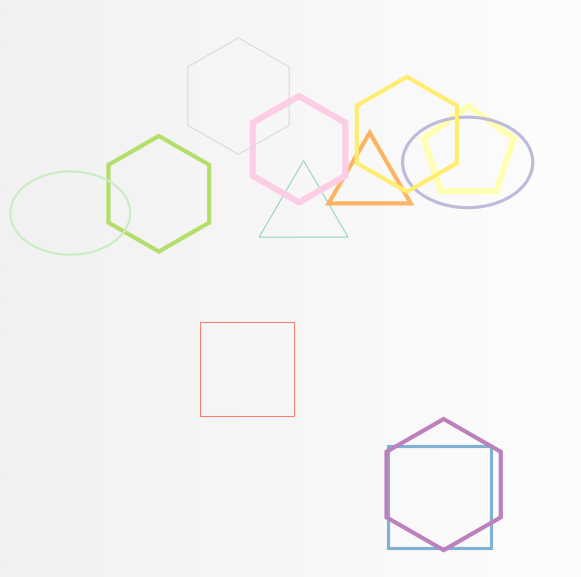[{"shape": "triangle", "thickness": 0.5, "radius": 0.44, "center": [0.522, 0.633]}, {"shape": "pentagon", "thickness": 3, "radius": 0.41, "center": [0.806, 0.734]}, {"shape": "oval", "thickness": 1.5, "radius": 0.56, "center": [0.805, 0.718]}, {"shape": "square", "thickness": 0.5, "radius": 0.41, "center": [0.424, 0.36]}, {"shape": "square", "thickness": 1.5, "radius": 0.44, "center": [0.757, 0.139]}, {"shape": "triangle", "thickness": 2, "radius": 0.41, "center": [0.636, 0.688]}, {"shape": "hexagon", "thickness": 2, "radius": 0.5, "center": [0.273, 0.664]}, {"shape": "hexagon", "thickness": 3, "radius": 0.46, "center": [0.514, 0.741]}, {"shape": "hexagon", "thickness": 0.5, "radius": 0.5, "center": [0.41, 0.833]}, {"shape": "hexagon", "thickness": 2, "radius": 0.57, "center": [0.763, 0.16]}, {"shape": "oval", "thickness": 1, "radius": 0.52, "center": [0.121, 0.63]}, {"shape": "hexagon", "thickness": 2, "radius": 0.5, "center": [0.7, 0.766]}]